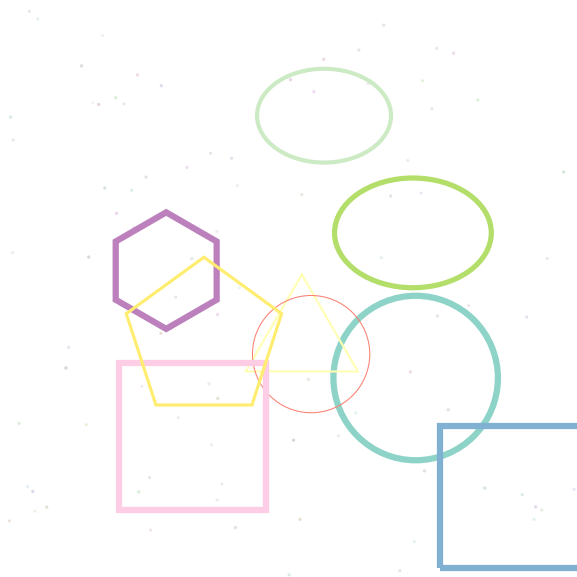[{"shape": "circle", "thickness": 3, "radius": 0.71, "center": [0.72, 0.345]}, {"shape": "triangle", "thickness": 1, "radius": 0.56, "center": [0.523, 0.412]}, {"shape": "circle", "thickness": 0.5, "radius": 0.51, "center": [0.539, 0.386]}, {"shape": "square", "thickness": 3, "radius": 0.62, "center": [0.886, 0.138]}, {"shape": "oval", "thickness": 2.5, "radius": 0.68, "center": [0.715, 0.596]}, {"shape": "square", "thickness": 3, "radius": 0.64, "center": [0.334, 0.243]}, {"shape": "hexagon", "thickness": 3, "radius": 0.5, "center": [0.288, 0.531]}, {"shape": "oval", "thickness": 2, "radius": 0.58, "center": [0.561, 0.799]}, {"shape": "pentagon", "thickness": 1.5, "radius": 0.71, "center": [0.353, 0.412]}]